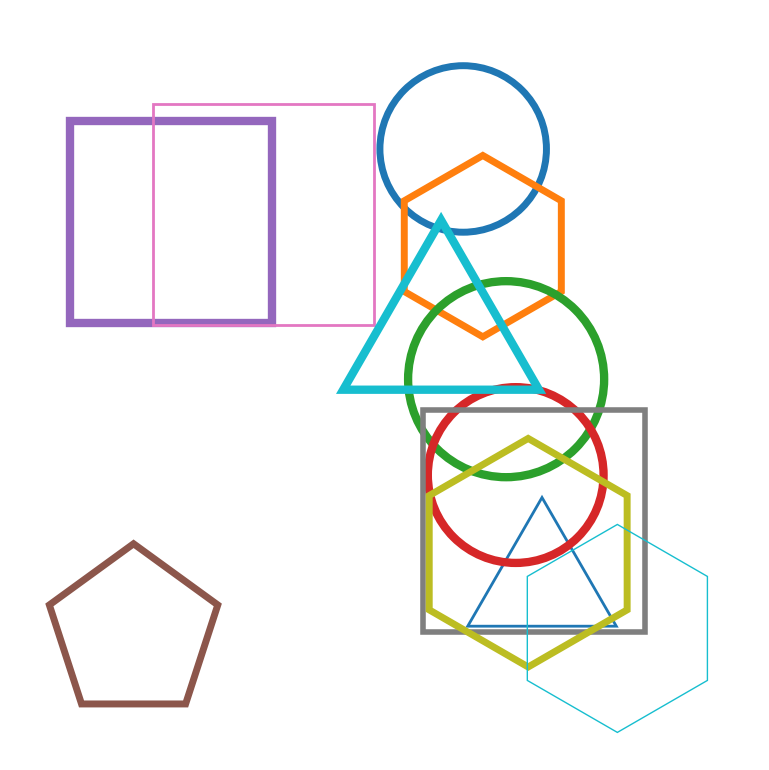[{"shape": "triangle", "thickness": 1, "radius": 0.56, "center": [0.704, 0.242]}, {"shape": "circle", "thickness": 2.5, "radius": 0.54, "center": [0.602, 0.807]}, {"shape": "hexagon", "thickness": 2.5, "radius": 0.59, "center": [0.627, 0.68]}, {"shape": "circle", "thickness": 3, "radius": 0.64, "center": [0.657, 0.508]}, {"shape": "circle", "thickness": 3, "radius": 0.57, "center": [0.67, 0.383]}, {"shape": "square", "thickness": 3, "radius": 0.66, "center": [0.222, 0.712]}, {"shape": "pentagon", "thickness": 2.5, "radius": 0.57, "center": [0.173, 0.179]}, {"shape": "square", "thickness": 1, "radius": 0.72, "center": [0.342, 0.721]}, {"shape": "square", "thickness": 2, "radius": 0.72, "center": [0.694, 0.323]}, {"shape": "hexagon", "thickness": 2.5, "radius": 0.74, "center": [0.686, 0.282]}, {"shape": "hexagon", "thickness": 0.5, "radius": 0.68, "center": [0.802, 0.184]}, {"shape": "triangle", "thickness": 3, "radius": 0.73, "center": [0.573, 0.567]}]